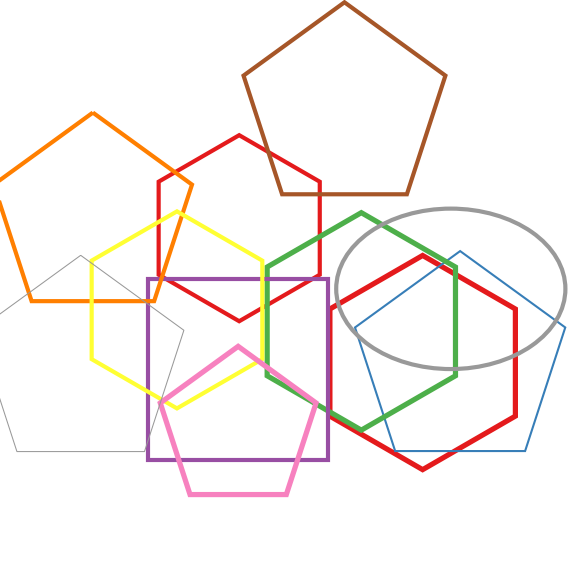[{"shape": "hexagon", "thickness": 2.5, "radius": 0.93, "center": [0.732, 0.371]}, {"shape": "hexagon", "thickness": 2, "radius": 0.81, "center": [0.414, 0.604]}, {"shape": "pentagon", "thickness": 1, "radius": 0.96, "center": [0.797, 0.373]}, {"shape": "hexagon", "thickness": 2.5, "radius": 0.94, "center": [0.626, 0.443]}, {"shape": "square", "thickness": 2, "radius": 0.78, "center": [0.412, 0.36]}, {"shape": "pentagon", "thickness": 2, "radius": 0.9, "center": [0.161, 0.624]}, {"shape": "hexagon", "thickness": 2, "radius": 0.85, "center": [0.306, 0.463]}, {"shape": "pentagon", "thickness": 2, "radius": 0.92, "center": [0.596, 0.811]}, {"shape": "pentagon", "thickness": 2.5, "radius": 0.71, "center": [0.412, 0.258]}, {"shape": "oval", "thickness": 2, "radius": 0.99, "center": [0.781, 0.499]}, {"shape": "pentagon", "thickness": 0.5, "radius": 0.94, "center": [0.14, 0.369]}]